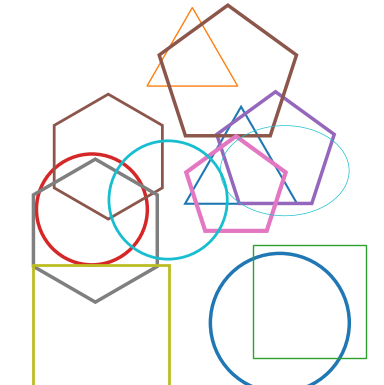[{"shape": "circle", "thickness": 2.5, "radius": 0.9, "center": [0.727, 0.161]}, {"shape": "triangle", "thickness": 1.5, "radius": 0.84, "center": [0.626, 0.555]}, {"shape": "triangle", "thickness": 1, "radius": 0.68, "center": [0.5, 0.844]}, {"shape": "square", "thickness": 1, "radius": 0.74, "center": [0.804, 0.216]}, {"shape": "circle", "thickness": 2.5, "radius": 0.72, "center": [0.239, 0.456]}, {"shape": "pentagon", "thickness": 2.5, "radius": 0.8, "center": [0.716, 0.601]}, {"shape": "pentagon", "thickness": 2.5, "radius": 0.94, "center": [0.592, 0.799]}, {"shape": "hexagon", "thickness": 2, "radius": 0.81, "center": [0.281, 0.593]}, {"shape": "pentagon", "thickness": 3, "radius": 0.68, "center": [0.613, 0.51]}, {"shape": "hexagon", "thickness": 2.5, "radius": 0.93, "center": [0.248, 0.401]}, {"shape": "square", "thickness": 2, "radius": 0.88, "center": [0.263, 0.134]}, {"shape": "circle", "thickness": 2, "radius": 0.77, "center": [0.437, 0.481]}, {"shape": "oval", "thickness": 0.5, "radius": 0.84, "center": [0.74, 0.557]}]